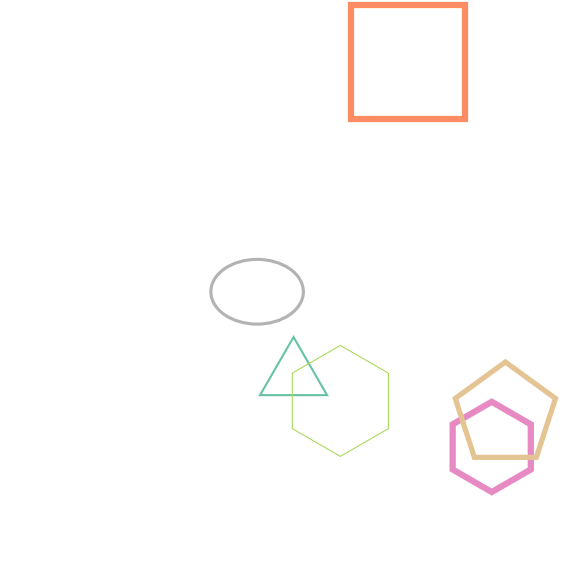[{"shape": "triangle", "thickness": 1, "radius": 0.34, "center": [0.508, 0.348]}, {"shape": "square", "thickness": 3, "radius": 0.49, "center": [0.707, 0.892]}, {"shape": "hexagon", "thickness": 3, "radius": 0.39, "center": [0.852, 0.225]}, {"shape": "hexagon", "thickness": 0.5, "radius": 0.48, "center": [0.589, 0.305]}, {"shape": "pentagon", "thickness": 2.5, "radius": 0.46, "center": [0.875, 0.281]}, {"shape": "oval", "thickness": 1.5, "radius": 0.4, "center": [0.445, 0.494]}]